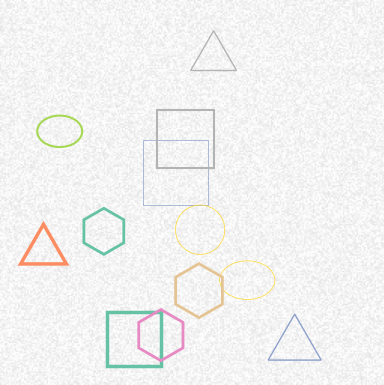[{"shape": "hexagon", "thickness": 2, "radius": 0.3, "center": [0.27, 0.399]}, {"shape": "square", "thickness": 2.5, "radius": 0.35, "center": [0.348, 0.12]}, {"shape": "triangle", "thickness": 2.5, "radius": 0.34, "center": [0.113, 0.349]}, {"shape": "square", "thickness": 0.5, "radius": 0.42, "center": [0.457, 0.552]}, {"shape": "triangle", "thickness": 1, "radius": 0.4, "center": [0.765, 0.104]}, {"shape": "hexagon", "thickness": 2, "radius": 0.33, "center": [0.418, 0.13]}, {"shape": "oval", "thickness": 1.5, "radius": 0.29, "center": [0.155, 0.659]}, {"shape": "oval", "thickness": 0.5, "radius": 0.36, "center": [0.642, 0.272]}, {"shape": "circle", "thickness": 0.5, "radius": 0.32, "center": [0.52, 0.403]}, {"shape": "hexagon", "thickness": 2, "radius": 0.35, "center": [0.517, 0.245]}, {"shape": "triangle", "thickness": 1, "radius": 0.34, "center": [0.555, 0.851]}, {"shape": "square", "thickness": 1.5, "radius": 0.37, "center": [0.482, 0.638]}]